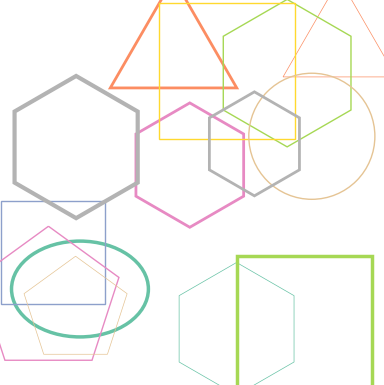[{"shape": "oval", "thickness": 2.5, "radius": 0.89, "center": [0.208, 0.249]}, {"shape": "hexagon", "thickness": 0.5, "radius": 0.86, "center": [0.614, 0.146]}, {"shape": "triangle", "thickness": 2, "radius": 0.95, "center": [0.451, 0.866]}, {"shape": "triangle", "thickness": 0.5, "radius": 0.85, "center": [0.882, 0.885]}, {"shape": "square", "thickness": 1, "radius": 0.67, "center": [0.137, 0.344]}, {"shape": "pentagon", "thickness": 1, "radius": 0.96, "center": [0.126, 0.22]}, {"shape": "hexagon", "thickness": 2, "radius": 0.81, "center": [0.493, 0.571]}, {"shape": "hexagon", "thickness": 1, "radius": 0.96, "center": [0.746, 0.81]}, {"shape": "square", "thickness": 2.5, "radius": 0.88, "center": [0.792, 0.16]}, {"shape": "square", "thickness": 1, "radius": 0.89, "center": [0.59, 0.816]}, {"shape": "circle", "thickness": 1, "radius": 0.82, "center": [0.81, 0.646]}, {"shape": "pentagon", "thickness": 0.5, "radius": 0.7, "center": [0.196, 0.194]}, {"shape": "hexagon", "thickness": 2, "radius": 0.68, "center": [0.661, 0.626]}, {"shape": "hexagon", "thickness": 3, "radius": 0.92, "center": [0.198, 0.618]}]